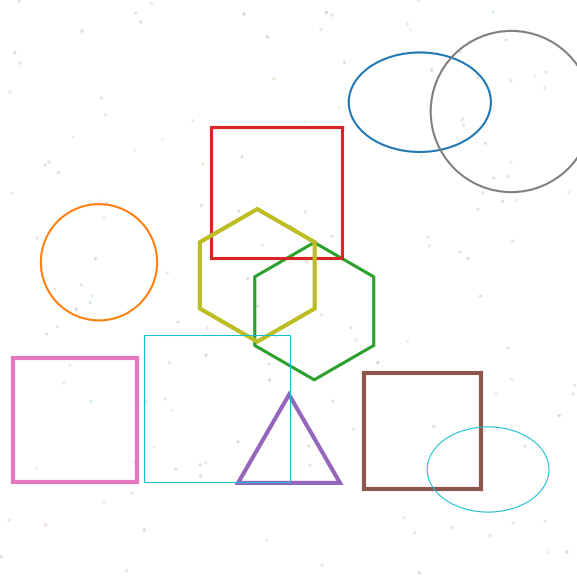[{"shape": "oval", "thickness": 1, "radius": 0.62, "center": [0.727, 0.822]}, {"shape": "circle", "thickness": 1, "radius": 0.5, "center": [0.171, 0.545]}, {"shape": "hexagon", "thickness": 1.5, "radius": 0.59, "center": [0.544, 0.46]}, {"shape": "square", "thickness": 1.5, "radius": 0.57, "center": [0.479, 0.665]}, {"shape": "triangle", "thickness": 2, "radius": 0.51, "center": [0.501, 0.214]}, {"shape": "square", "thickness": 2, "radius": 0.5, "center": [0.732, 0.252]}, {"shape": "square", "thickness": 2, "radius": 0.53, "center": [0.13, 0.272]}, {"shape": "circle", "thickness": 1, "radius": 0.7, "center": [0.885, 0.806]}, {"shape": "hexagon", "thickness": 2, "radius": 0.57, "center": [0.446, 0.522]}, {"shape": "square", "thickness": 0.5, "radius": 0.64, "center": [0.376, 0.291]}, {"shape": "oval", "thickness": 0.5, "radius": 0.53, "center": [0.845, 0.186]}]